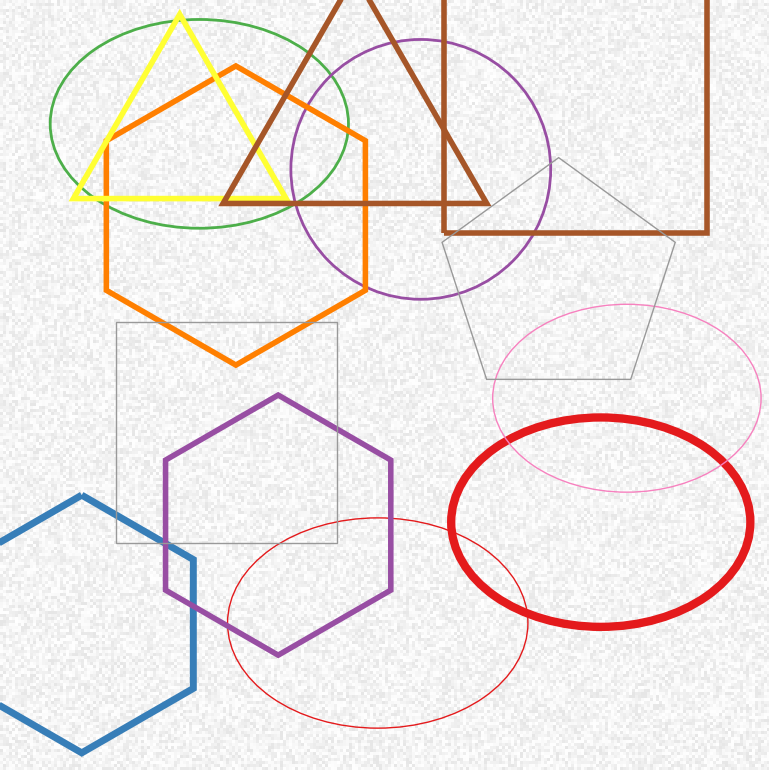[{"shape": "oval", "thickness": 0.5, "radius": 0.98, "center": [0.491, 0.191]}, {"shape": "oval", "thickness": 3, "radius": 0.97, "center": [0.78, 0.322]}, {"shape": "hexagon", "thickness": 2.5, "radius": 0.84, "center": [0.106, 0.19]}, {"shape": "oval", "thickness": 1, "radius": 0.97, "center": [0.259, 0.839]}, {"shape": "hexagon", "thickness": 2, "radius": 0.84, "center": [0.361, 0.318]}, {"shape": "circle", "thickness": 1, "radius": 0.84, "center": [0.546, 0.78]}, {"shape": "hexagon", "thickness": 2, "radius": 0.97, "center": [0.306, 0.72]}, {"shape": "triangle", "thickness": 2, "radius": 0.8, "center": [0.233, 0.822]}, {"shape": "triangle", "thickness": 2, "radius": 0.99, "center": [0.461, 0.835]}, {"shape": "square", "thickness": 2, "radius": 0.85, "center": [0.748, 0.868]}, {"shape": "oval", "thickness": 0.5, "radius": 0.87, "center": [0.814, 0.483]}, {"shape": "square", "thickness": 0.5, "radius": 0.72, "center": [0.294, 0.438]}, {"shape": "pentagon", "thickness": 0.5, "radius": 0.8, "center": [0.726, 0.636]}]